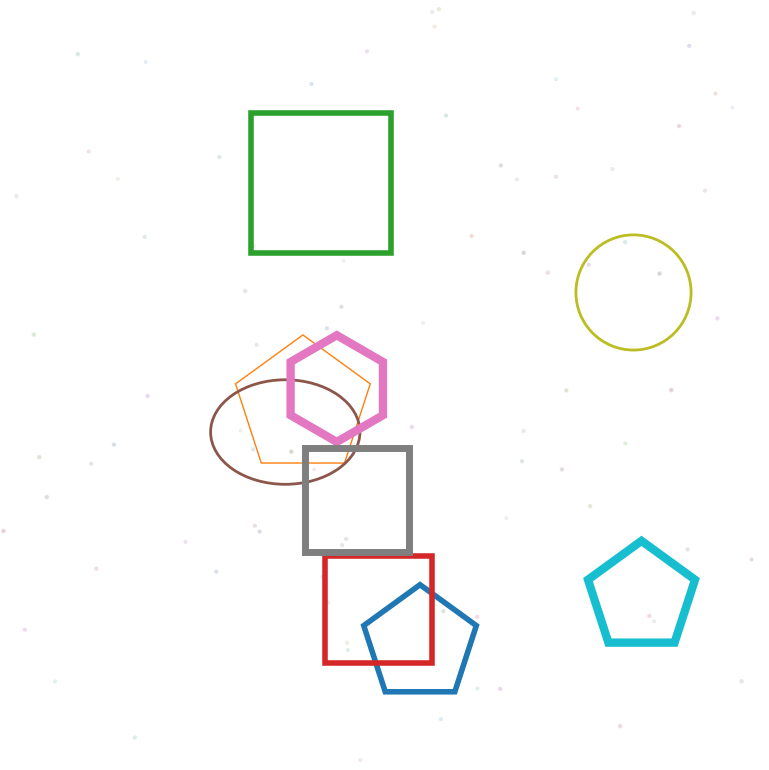[{"shape": "pentagon", "thickness": 2, "radius": 0.38, "center": [0.545, 0.164]}, {"shape": "pentagon", "thickness": 0.5, "radius": 0.46, "center": [0.393, 0.473]}, {"shape": "square", "thickness": 2, "radius": 0.45, "center": [0.417, 0.762]}, {"shape": "square", "thickness": 2, "radius": 0.35, "center": [0.491, 0.208]}, {"shape": "oval", "thickness": 1, "radius": 0.48, "center": [0.37, 0.439]}, {"shape": "hexagon", "thickness": 3, "radius": 0.35, "center": [0.437, 0.495]}, {"shape": "square", "thickness": 2.5, "radius": 0.34, "center": [0.464, 0.35]}, {"shape": "circle", "thickness": 1, "radius": 0.37, "center": [0.823, 0.62]}, {"shape": "pentagon", "thickness": 3, "radius": 0.37, "center": [0.833, 0.225]}]